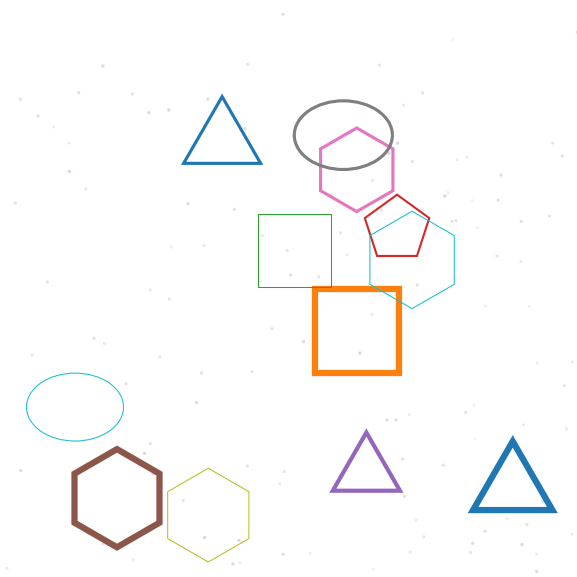[{"shape": "triangle", "thickness": 1.5, "radius": 0.39, "center": [0.385, 0.755]}, {"shape": "triangle", "thickness": 3, "radius": 0.4, "center": [0.888, 0.156]}, {"shape": "square", "thickness": 3, "radius": 0.36, "center": [0.619, 0.426]}, {"shape": "square", "thickness": 0.5, "radius": 0.32, "center": [0.51, 0.565]}, {"shape": "pentagon", "thickness": 1, "radius": 0.29, "center": [0.688, 0.603]}, {"shape": "triangle", "thickness": 2, "radius": 0.34, "center": [0.634, 0.183]}, {"shape": "hexagon", "thickness": 3, "radius": 0.42, "center": [0.203, 0.136]}, {"shape": "hexagon", "thickness": 1.5, "radius": 0.36, "center": [0.618, 0.705]}, {"shape": "oval", "thickness": 1.5, "radius": 0.42, "center": [0.595, 0.765]}, {"shape": "hexagon", "thickness": 0.5, "radius": 0.41, "center": [0.361, 0.107]}, {"shape": "oval", "thickness": 0.5, "radius": 0.42, "center": [0.13, 0.294]}, {"shape": "hexagon", "thickness": 0.5, "radius": 0.42, "center": [0.714, 0.549]}]